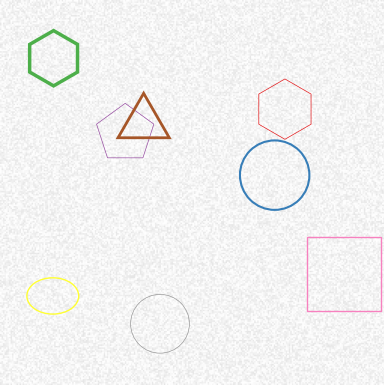[{"shape": "hexagon", "thickness": 0.5, "radius": 0.39, "center": [0.74, 0.717]}, {"shape": "circle", "thickness": 1.5, "radius": 0.45, "center": [0.713, 0.545]}, {"shape": "hexagon", "thickness": 2.5, "radius": 0.36, "center": [0.139, 0.849]}, {"shape": "pentagon", "thickness": 0.5, "radius": 0.39, "center": [0.325, 0.653]}, {"shape": "oval", "thickness": 1, "radius": 0.34, "center": [0.137, 0.231]}, {"shape": "triangle", "thickness": 2, "radius": 0.38, "center": [0.373, 0.681]}, {"shape": "square", "thickness": 1, "radius": 0.48, "center": [0.894, 0.288]}, {"shape": "circle", "thickness": 0.5, "radius": 0.38, "center": [0.416, 0.159]}]